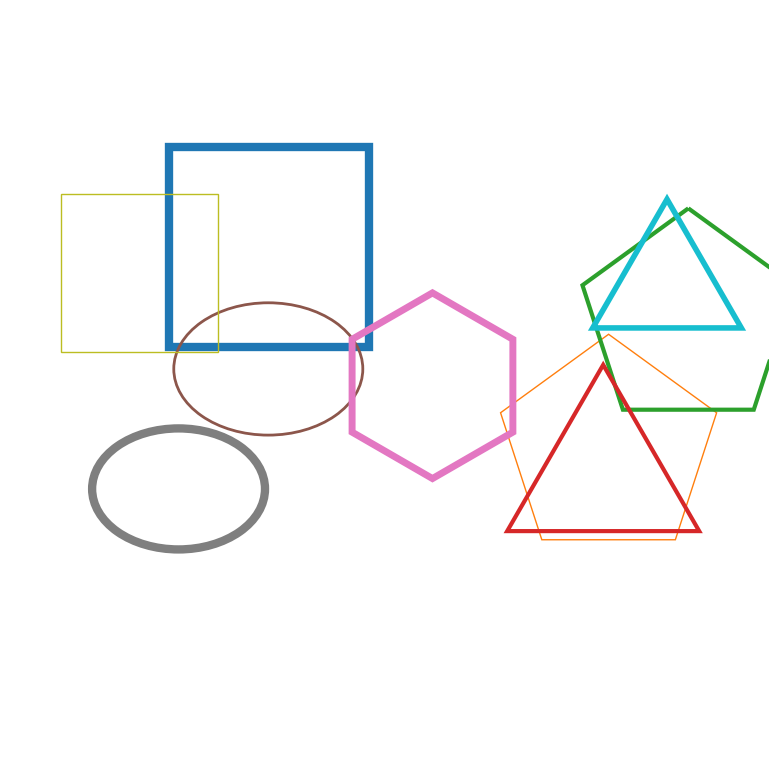[{"shape": "square", "thickness": 3, "radius": 0.65, "center": [0.349, 0.679]}, {"shape": "pentagon", "thickness": 0.5, "radius": 0.74, "center": [0.79, 0.418]}, {"shape": "pentagon", "thickness": 1.5, "radius": 0.72, "center": [0.894, 0.585]}, {"shape": "triangle", "thickness": 1.5, "radius": 0.72, "center": [0.783, 0.382]}, {"shape": "oval", "thickness": 1, "radius": 0.61, "center": [0.348, 0.521]}, {"shape": "hexagon", "thickness": 2.5, "radius": 0.6, "center": [0.562, 0.499]}, {"shape": "oval", "thickness": 3, "radius": 0.56, "center": [0.232, 0.365]}, {"shape": "square", "thickness": 0.5, "radius": 0.51, "center": [0.181, 0.645]}, {"shape": "triangle", "thickness": 2, "radius": 0.56, "center": [0.866, 0.63]}]